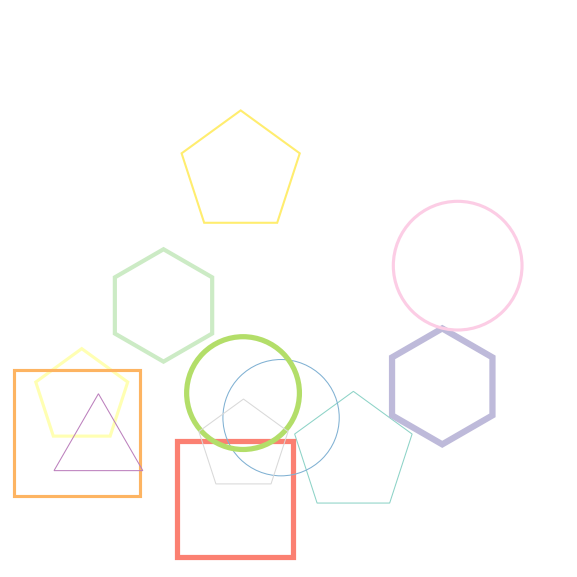[{"shape": "pentagon", "thickness": 0.5, "radius": 0.53, "center": [0.612, 0.215]}, {"shape": "pentagon", "thickness": 1.5, "radius": 0.42, "center": [0.142, 0.312]}, {"shape": "hexagon", "thickness": 3, "radius": 0.5, "center": [0.766, 0.33]}, {"shape": "square", "thickness": 2.5, "radius": 0.5, "center": [0.406, 0.136]}, {"shape": "circle", "thickness": 0.5, "radius": 0.5, "center": [0.487, 0.276]}, {"shape": "square", "thickness": 1.5, "radius": 0.54, "center": [0.134, 0.249]}, {"shape": "circle", "thickness": 2.5, "radius": 0.49, "center": [0.421, 0.318]}, {"shape": "circle", "thickness": 1.5, "radius": 0.56, "center": [0.793, 0.539]}, {"shape": "pentagon", "thickness": 0.5, "radius": 0.41, "center": [0.422, 0.227]}, {"shape": "triangle", "thickness": 0.5, "radius": 0.44, "center": [0.17, 0.229]}, {"shape": "hexagon", "thickness": 2, "radius": 0.49, "center": [0.283, 0.47]}, {"shape": "pentagon", "thickness": 1, "radius": 0.54, "center": [0.417, 0.7]}]